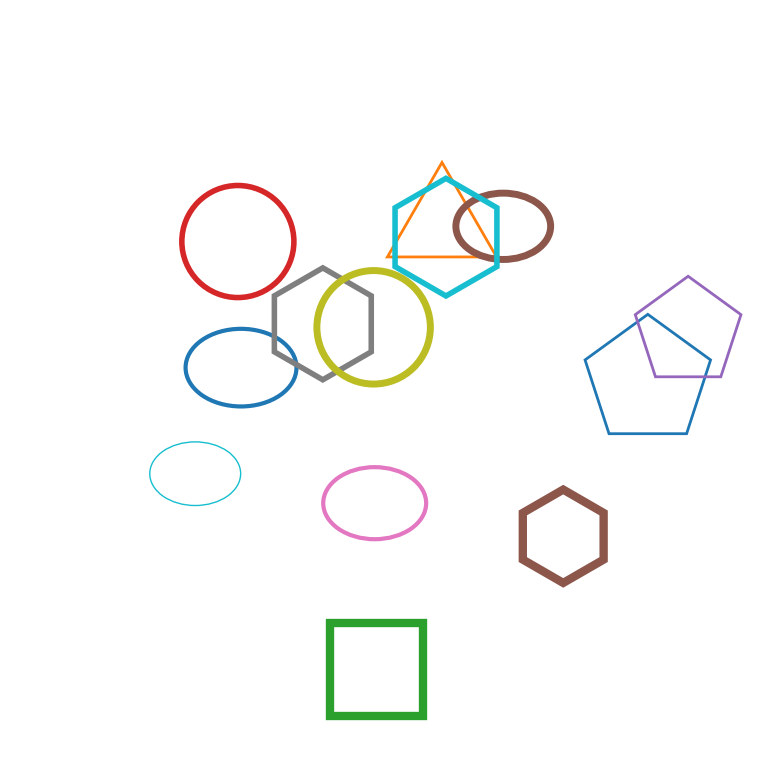[{"shape": "oval", "thickness": 1.5, "radius": 0.36, "center": [0.313, 0.523]}, {"shape": "pentagon", "thickness": 1, "radius": 0.43, "center": [0.841, 0.506]}, {"shape": "triangle", "thickness": 1, "radius": 0.41, "center": [0.574, 0.707]}, {"shape": "square", "thickness": 3, "radius": 0.3, "center": [0.489, 0.13]}, {"shape": "circle", "thickness": 2, "radius": 0.36, "center": [0.309, 0.686]}, {"shape": "pentagon", "thickness": 1, "radius": 0.36, "center": [0.894, 0.569]}, {"shape": "oval", "thickness": 2.5, "radius": 0.31, "center": [0.654, 0.706]}, {"shape": "hexagon", "thickness": 3, "radius": 0.3, "center": [0.731, 0.304]}, {"shape": "oval", "thickness": 1.5, "radius": 0.33, "center": [0.487, 0.347]}, {"shape": "hexagon", "thickness": 2, "radius": 0.36, "center": [0.419, 0.579]}, {"shape": "circle", "thickness": 2.5, "radius": 0.37, "center": [0.485, 0.575]}, {"shape": "oval", "thickness": 0.5, "radius": 0.3, "center": [0.254, 0.385]}, {"shape": "hexagon", "thickness": 2, "radius": 0.38, "center": [0.579, 0.692]}]